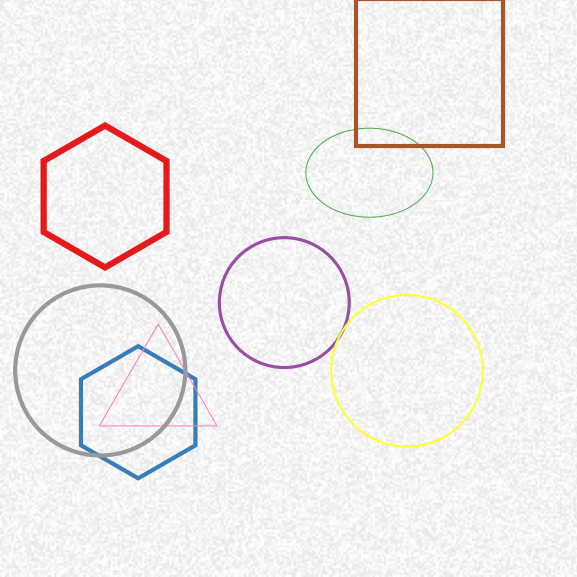[{"shape": "hexagon", "thickness": 3, "radius": 0.61, "center": [0.182, 0.659]}, {"shape": "hexagon", "thickness": 2, "radius": 0.57, "center": [0.239, 0.285]}, {"shape": "oval", "thickness": 0.5, "radius": 0.55, "center": [0.64, 0.7]}, {"shape": "circle", "thickness": 1.5, "radius": 0.56, "center": [0.492, 0.475]}, {"shape": "circle", "thickness": 1, "radius": 0.66, "center": [0.705, 0.357]}, {"shape": "square", "thickness": 2, "radius": 0.63, "center": [0.744, 0.874]}, {"shape": "triangle", "thickness": 0.5, "radius": 0.59, "center": [0.274, 0.32]}, {"shape": "circle", "thickness": 2, "radius": 0.74, "center": [0.174, 0.358]}]